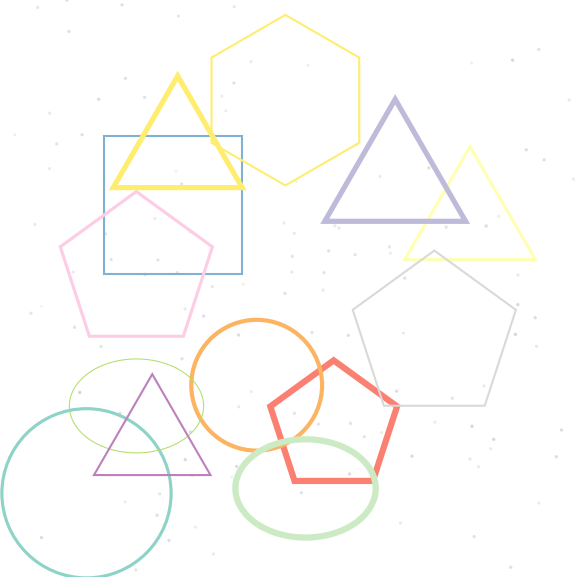[{"shape": "circle", "thickness": 1.5, "radius": 0.73, "center": [0.15, 0.145]}, {"shape": "triangle", "thickness": 1.5, "radius": 0.65, "center": [0.814, 0.615]}, {"shape": "triangle", "thickness": 2.5, "radius": 0.7, "center": [0.684, 0.686]}, {"shape": "pentagon", "thickness": 3, "radius": 0.58, "center": [0.578, 0.26]}, {"shape": "square", "thickness": 1, "radius": 0.59, "center": [0.3, 0.644]}, {"shape": "circle", "thickness": 2, "radius": 0.57, "center": [0.444, 0.332]}, {"shape": "oval", "thickness": 0.5, "radius": 0.58, "center": [0.236, 0.296]}, {"shape": "pentagon", "thickness": 1.5, "radius": 0.69, "center": [0.236, 0.529]}, {"shape": "pentagon", "thickness": 1, "radius": 0.74, "center": [0.752, 0.417]}, {"shape": "triangle", "thickness": 1, "radius": 0.58, "center": [0.264, 0.235]}, {"shape": "oval", "thickness": 3, "radius": 0.61, "center": [0.529, 0.153]}, {"shape": "hexagon", "thickness": 1, "radius": 0.74, "center": [0.494, 0.826]}, {"shape": "triangle", "thickness": 2.5, "radius": 0.64, "center": [0.308, 0.739]}]